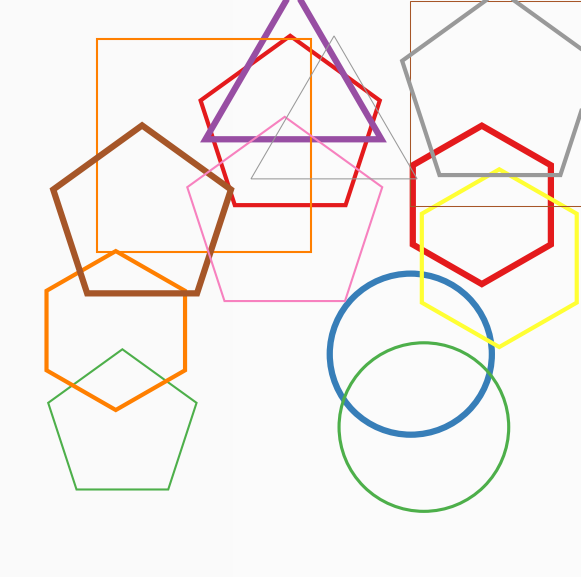[{"shape": "pentagon", "thickness": 2, "radius": 0.81, "center": [0.499, 0.775]}, {"shape": "hexagon", "thickness": 3, "radius": 0.69, "center": [0.829, 0.644]}, {"shape": "circle", "thickness": 3, "radius": 0.7, "center": [0.707, 0.386]}, {"shape": "circle", "thickness": 1.5, "radius": 0.73, "center": [0.729, 0.26]}, {"shape": "pentagon", "thickness": 1, "radius": 0.67, "center": [0.211, 0.26]}, {"shape": "triangle", "thickness": 3, "radius": 0.87, "center": [0.505, 0.845]}, {"shape": "hexagon", "thickness": 2, "radius": 0.69, "center": [0.199, 0.427]}, {"shape": "square", "thickness": 1, "radius": 0.92, "center": [0.35, 0.747]}, {"shape": "hexagon", "thickness": 2, "radius": 0.77, "center": [0.859, 0.552]}, {"shape": "pentagon", "thickness": 3, "radius": 0.8, "center": [0.244, 0.621]}, {"shape": "square", "thickness": 0.5, "radius": 0.89, "center": [0.882, 0.82]}, {"shape": "pentagon", "thickness": 1, "radius": 0.88, "center": [0.49, 0.62]}, {"shape": "pentagon", "thickness": 2, "radius": 0.88, "center": [0.86, 0.839]}, {"shape": "triangle", "thickness": 0.5, "radius": 0.83, "center": [0.575, 0.772]}]